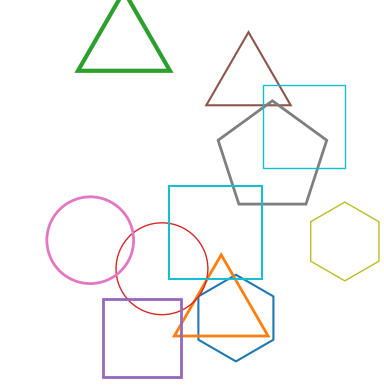[{"shape": "hexagon", "thickness": 1.5, "radius": 0.56, "center": [0.613, 0.174]}, {"shape": "triangle", "thickness": 2, "radius": 0.7, "center": [0.575, 0.198]}, {"shape": "triangle", "thickness": 3, "radius": 0.69, "center": [0.322, 0.885]}, {"shape": "circle", "thickness": 1, "radius": 0.6, "center": [0.421, 0.302]}, {"shape": "square", "thickness": 2, "radius": 0.51, "center": [0.369, 0.122]}, {"shape": "triangle", "thickness": 1.5, "radius": 0.63, "center": [0.645, 0.79]}, {"shape": "circle", "thickness": 2, "radius": 0.56, "center": [0.234, 0.376]}, {"shape": "pentagon", "thickness": 2, "radius": 0.74, "center": [0.708, 0.59]}, {"shape": "hexagon", "thickness": 1, "radius": 0.51, "center": [0.896, 0.373]}, {"shape": "square", "thickness": 1.5, "radius": 0.6, "center": [0.56, 0.395]}, {"shape": "square", "thickness": 1, "radius": 0.53, "center": [0.79, 0.672]}]